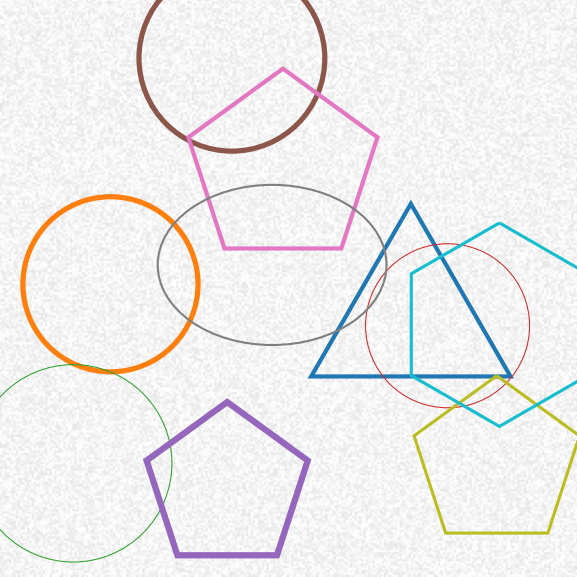[{"shape": "triangle", "thickness": 2, "radius": 1.0, "center": [0.711, 0.447]}, {"shape": "circle", "thickness": 2.5, "radius": 0.76, "center": [0.191, 0.507]}, {"shape": "circle", "thickness": 0.5, "radius": 0.85, "center": [0.127, 0.197]}, {"shape": "circle", "thickness": 0.5, "radius": 0.71, "center": [0.775, 0.435]}, {"shape": "pentagon", "thickness": 3, "radius": 0.73, "center": [0.393, 0.156]}, {"shape": "circle", "thickness": 2.5, "radius": 0.8, "center": [0.402, 0.898]}, {"shape": "pentagon", "thickness": 2, "radius": 0.86, "center": [0.49, 0.708]}, {"shape": "oval", "thickness": 1, "radius": 0.99, "center": [0.471, 0.54]}, {"shape": "pentagon", "thickness": 1.5, "radius": 0.75, "center": [0.86, 0.198]}, {"shape": "hexagon", "thickness": 1.5, "radius": 0.88, "center": [0.865, 0.437]}]